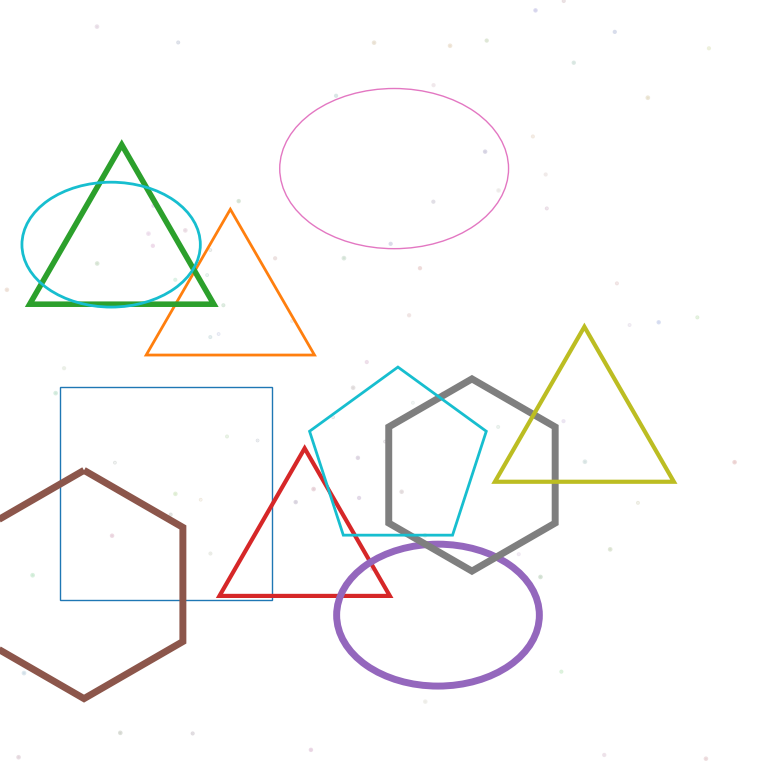[{"shape": "square", "thickness": 0.5, "radius": 0.69, "center": [0.215, 0.359]}, {"shape": "triangle", "thickness": 1, "radius": 0.63, "center": [0.299, 0.602]}, {"shape": "triangle", "thickness": 2, "radius": 0.69, "center": [0.158, 0.674]}, {"shape": "triangle", "thickness": 1.5, "radius": 0.64, "center": [0.396, 0.29]}, {"shape": "oval", "thickness": 2.5, "radius": 0.66, "center": [0.569, 0.201]}, {"shape": "hexagon", "thickness": 2.5, "radius": 0.74, "center": [0.109, 0.241]}, {"shape": "oval", "thickness": 0.5, "radius": 0.74, "center": [0.512, 0.781]}, {"shape": "hexagon", "thickness": 2.5, "radius": 0.62, "center": [0.613, 0.383]}, {"shape": "triangle", "thickness": 1.5, "radius": 0.67, "center": [0.759, 0.441]}, {"shape": "pentagon", "thickness": 1, "radius": 0.6, "center": [0.517, 0.403]}, {"shape": "oval", "thickness": 1, "radius": 0.58, "center": [0.144, 0.682]}]